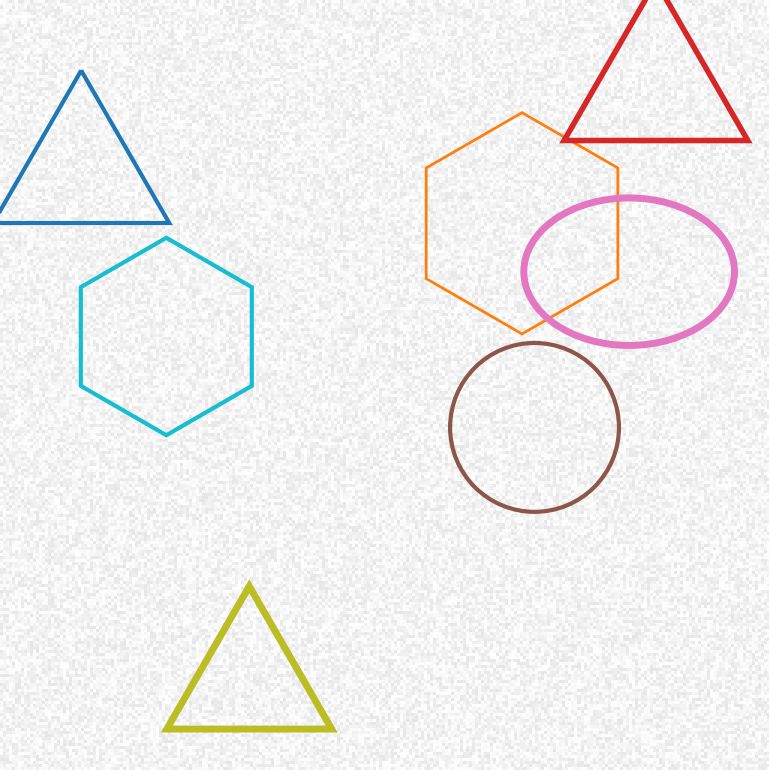[{"shape": "triangle", "thickness": 1.5, "radius": 0.66, "center": [0.105, 0.776]}, {"shape": "hexagon", "thickness": 1, "radius": 0.72, "center": [0.678, 0.71]}, {"shape": "triangle", "thickness": 2, "radius": 0.69, "center": [0.852, 0.886]}, {"shape": "circle", "thickness": 1.5, "radius": 0.55, "center": [0.694, 0.445]}, {"shape": "oval", "thickness": 2.5, "radius": 0.68, "center": [0.817, 0.647]}, {"shape": "triangle", "thickness": 2.5, "radius": 0.62, "center": [0.324, 0.115]}, {"shape": "hexagon", "thickness": 1.5, "radius": 0.64, "center": [0.216, 0.563]}]